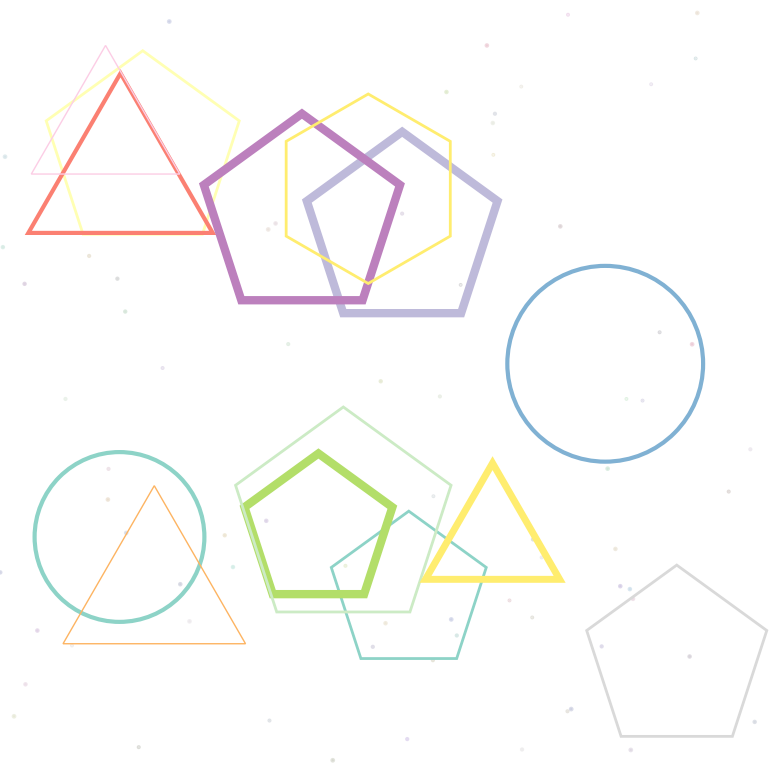[{"shape": "circle", "thickness": 1.5, "radius": 0.55, "center": [0.155, 0.303]}, {"shape": "pentagon", "thickness": 1, "radius": 0.53, "center": [0.531, 0.23]}, {"shape": "pentagon", "thickness": 1, "radius": 0.66, "center": [0.185, 0.802]}, {"shape": "pentagon", "thickness": 3, "radius": 0.65, "center": [0.522, 0.699]}, {"shape": "triangle", "thickness": 1.5, "radius": 0.69, "center": [0.157, 0.767]}, {"shape": "circle", "thickness": 1.5, "radius": 0.64, "center": [0.786, 0.528]}, {"shape": "triangle", "thickness": 0.5, "radius": 0.68, "center": [0.2, 0.232]}, {"shape": "pentagon", "thickness": 3, "radius": 0.5, "center": [0.414, 0.31]}, {"shape": "triangle", "thickness": 0.5, "radius": 0.56, "center": [0.137, 0.83]}, {"shape": "pentagon", "thickness": 1, "radius": 0.61, "center": [0.879, 0.143]}, {"shape": "pentagon", "thickness": 3, "radius": 0.67, "center": [0.392, 0.718]}, {"shape": "pentagon", "thickness": 1, "radius": 0.74, "center": [0.446, 0.324]}, {"shape": "triangle", "thickness": 2.5, "radius": 0.5, "center": [0.64, 0.298]}, {"shape": "hexagon", "thickness": 1, "radius": 0.62, "center": [0.478, 0.755]}]